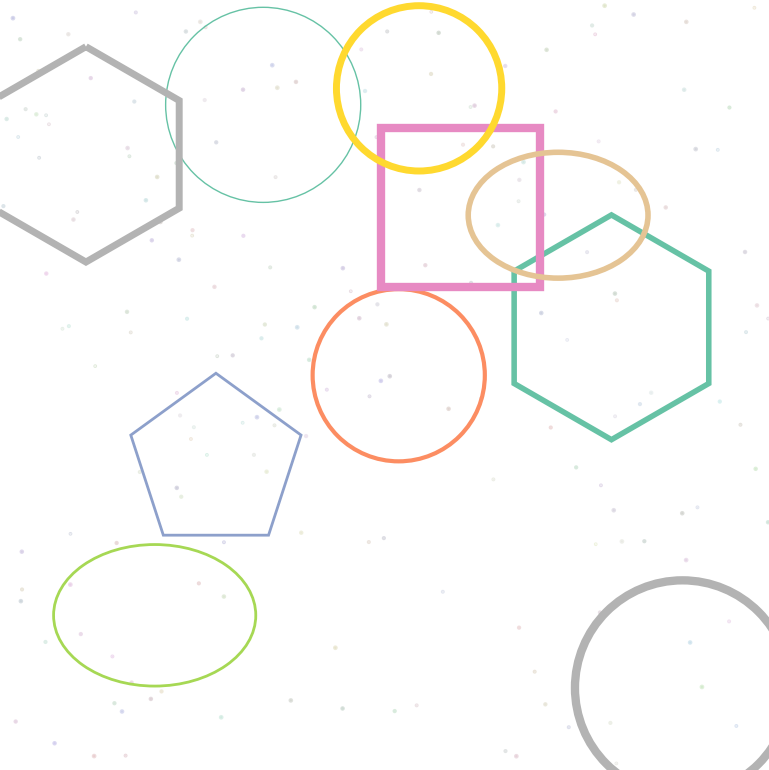[{"shape": "hexagon", "thickness": 2, "radius": 0.73, "center": [0.794, 0.575]}, {"shape": "circle", "thickness": 0.5, "radius": 0.63, "center": [0.342, 0.864]}, {"shape": "circle", "thickness": 1.5, "radius": 0.56, "center": [0.518, 0.513]}, {"shape": "pentagon", "thickness": 1, "radius": 0.58, "center": [0.28, 0.399]}, {"shape": "square", "thickness": 3, "radius": 0.52, "center": [0.598, 0.73]}, {"shape": "oval", "thickness": 1, "radius": 0.66, "center": [0.201, 0.201]}, {"shape": "circle", "thickness": 2.5, "radius": 0.54, "center": [0.544, 0.885]}, {"shape": "oval", "thickness": 2, "radius": 0.58, "center": [0.725, 0.721]}, {"shape": "hexagon", "thickness": 2.5, "radius": 0.7, "center": [0.112, 0.8]}, {"shape": "circle", "thickness": 3, "radius": 0.7, "center": [0.886, 0.107]}]